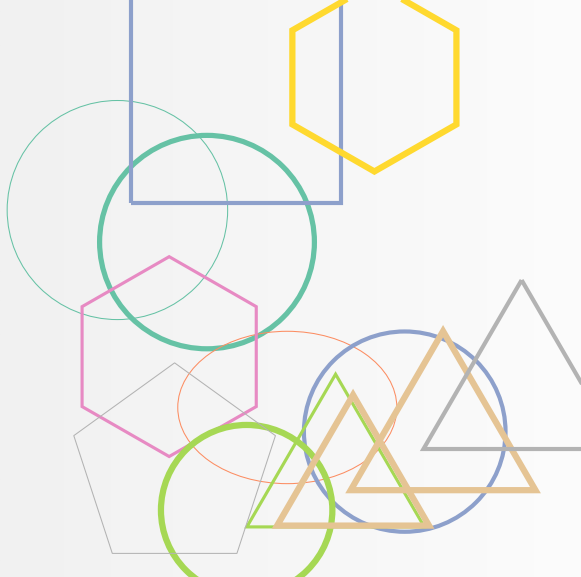[{"shape": "circle", "thickness": 0.5, "radius": 0.95, "center": [0.202, 0.635]}, {"shape": "circle", "thickness": 2.5, "radius": 0.92, "center": [0.356, 0.58]}, {"shape": "oval", "thickness": 0.5, "radius": 0.94, "center": [0.494, 0.294]}, {"shape": "circle", "thickness": 2, "radius": 0.87, "center": [0.696, 0.252]}, {"shape": "square", "thickness": 2, "radius": 0.9, "center": [0.406, 0.827]}, {"shape": "hexagon", "thickness": 1.5, "radius": 0.87, "center": [0.291, 0.382]}, {"shape": "triangle", "thickness": 1.5, "radius": 0.88, "center": [0.577, 0.175]}, {"shape": "circle", "thickness": 3, "radius": 0.74, "center": [0.424, 0.116]}, {"shape": "hexagon", "thickness": 3, "radius": 0.81, "center": [0.644, 0.865]}, {"shape": "triangle", "thickness": 3, "radius": 0.92, "center": [0.762, 0.242]}, {"shape": "triangle", "thickness": 3, "radius": 0.75, "center": [0.607, 0.164]}, {"shape": "pentagon", "thickness": 0.5, "radius": 0.91, "center": [0.3, 0.188]}, {"shape": "triangle", "thickness": 2, "radius": 0.97, "center": [0.897, 0.319]}]